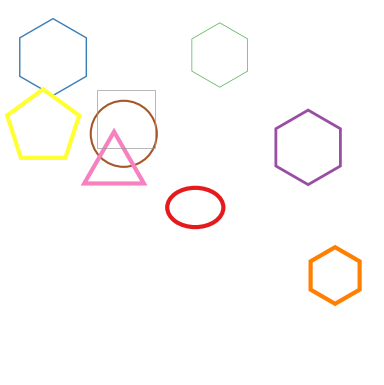[{"shape": "oval", "thickness": 3, "radius": 0.36, "center": [0.507, 0.461]}, {"shape": "hexagon", "thickness": 1, "radius": 0.5, "center": [0.138, 0.852]}, {"shape": "hexagon", "thickness": 0.5, "radius": 0.42, "center": [0.571, 0.857]}, {"shape": "hexagon", "thickness": 2, "radius": 0.48, "center": [0.8, 0.617]}, {"shape": "hexagon", "thickness": 3, "radius": 0.37, "center": [0.87, 0.284]}, {"shape": "pentagon", "thickness": 3, "radius": 0.49, "center": [0.112, 0.67]}, {"shape": "circle", "thickness": 1.5, "radius": 0.43, "center": [0.321, 0.652]}, {"shape": "triangle", "thickness": 3, "radius": 0.45, "center": [0.296, 0.568]}, {"shape": "square", "thickness": 0.5, "radius": 0.38, "center": [0.328, 0.691]}]